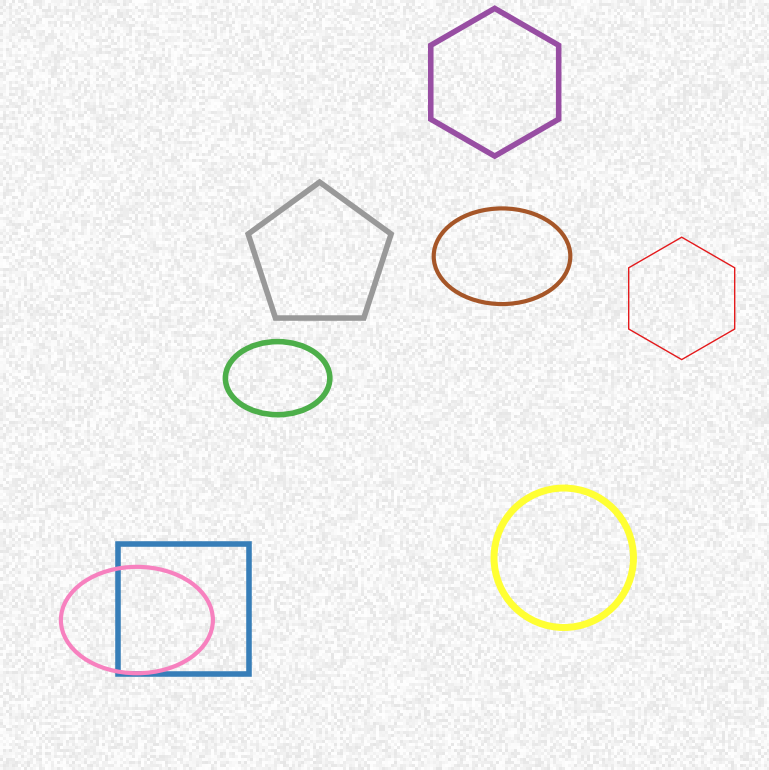[{"shape": "hexagon", "thickness": 0.5, "radius": 0.4, "center": [0.885, 0.612]}, {"shape": "square", "thickness": 2, "radius": 0.42, "center": [0.238, 0.209]}, {"shape": "oval", "thickness": 2, "radius": 0.34, "center": [0.361, 0.509]}, {"shape": "hexagon", "thickness": 2, "radius": 0.48, "center": [0.642, 0.893]}, {"shape": "circle", "thickness": 2.5, "radius": 0.45, "center": [0.732, 0.276]}, {"shape": "oval", "thickness": 1.5, "radius": 0.44, "center": [0.652, 0.667]}, {"shape": "oval", "thickness": 1.5, "radius": 0.49, "center": [0.178, 0.195]}, {"shape": "pentagon", "thickness": 2, "radius": 0.49, "center": [0.415, 0.666]}]